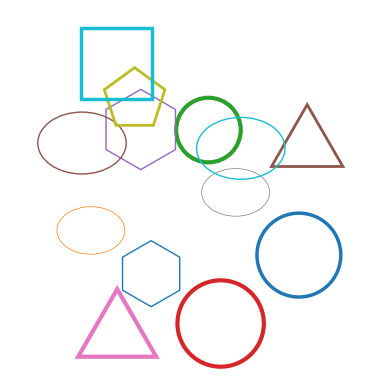[{"shape": "circle", "thickness": 2.5, "radius": 0.54, "center": [0.776, 0.337]}, {"shape": "hexagon", "thickness": 1, "radius": 0.43, "center": [0.393, 0.289]}, {"shape": "oval", "thickness": 0.5, "radius": 0.44, "center": [0.236, 0.401]}, {"shape": "circle", "thickness": 3, "radius": 0.42, "center": [0.541, 0.662]}, {"shape": "circle", "thickness": 3, "radius": 0.56, "center": [0.573, 0.16]}, {"shape": "hexagon", "thickness": 1, "radius": 0.52, "center": [0.366, 0.664]}, {"shape": "triangle", "thickness": 2, "radius": 0.54, "center": [0.798, 0.621]}, {"shape": "oval", "thickness": 1, "radius": 0.57, "center": [0.213, 0.628]}, {"shape": "triangle", "thickness": 3, "radius": 0.59, "center": [0.304, 0.132]}, {"shape": "oval", "thickness": 0.5, "radius": 0.44, "center": [0.612, 0.5]}, {"shape": "pentagon", "thickness": 2, "radius": 0.41, "center": [0.35, 0.741]}, {"shape": "oval", "thickness": 1, "radius": 0.57, "center": [0.625, 0.615]}, {"shape": "square", "thickness": 2.5, "radius": 0.46, "center": [0.303, 0.834]}]